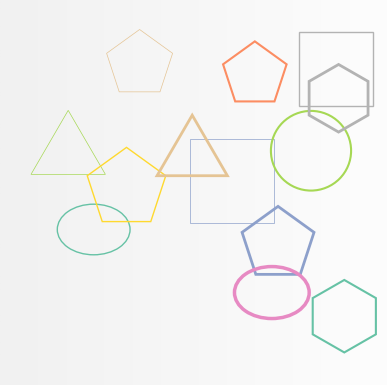[{"shape": "hexagon", "thickness": 1.5, "radius": 0.47, "center": [0.889, 0.179]}, {"shape": "oval", "thickness": 1, "radius": 0.47, "center": [0.242, 0.404]}, {"shape": "pentagon", "thickness": 1.5, "radius": 0.43, "center": [0.658, 0.806]}, {"shape": "pentagon", "thickness": 2, "radius": 0.49, "center": [0.718, 0.366]}, {"shape": "square", "thickness": 0.5, "radius": 0.55, "center": [0.599, 0.53]}, {"shape": "oval", "thickness": 2.5, "radius": 0.48, "center": [0.702, 0.24]}, {"shape": "triangle", "thickness": 0.5, "radius": 0.55, "center": [0.176, 0.603]}, {"shape": "circle", "thickness": 1.5, "radius": 0.52, "center": [0.803, 0.608]}, {"shape": "pentagon", "thickness": 1, "radius": 0.53, "center": [0.326, 0.511]}, {"shape": "triangle", "thickness": 2, "radius": 0.52, "center": [0.496, 0.596]}, {"shape": "pentagon", "thickness": 0.5, "radius": 0.45, "center": [0.36, 0.834]}, {"shape": "square", "thickness": 1, "radius": 0.48, "center": [0.867, 0.82]}, {"shape": "hexagon", "thickness": 2, "radius": 0.44, "center": [0.874, 0.745]}]